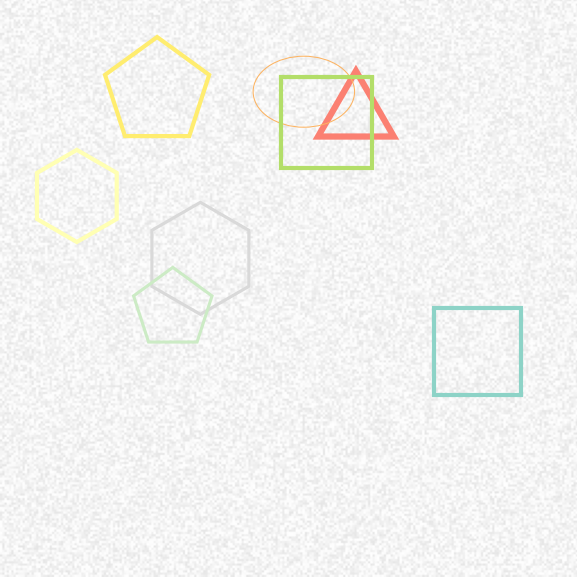[{"shape": "square", "thickness": 2, "radius": 0.38, "center": [0.827, 0.39]}, {"shape": "hexagon", "thickness": 2, "radius": 0.4, "center": [0.133, 0.66]}, {"shape": "triangle", "thickness": 3, "radius": 0.38, "center": [0.616, 0.801]}, {"shape": "oval", "thickness": 0.5, "radius": 0.44, "center": [0.526, 0.84]}, {"shape": "square", "thickness": 2, "radius": 0.39, "center": [0.566, 0.786]}, {"shape": "hexagon", "thickness": 1.5, "radius": 0.48, "center": [0.347, 0.552]}, {"shape": "pentagon", "thickness": 1.5, "radius": 0.36, "center": [0.299, 0.465]}, {"shape": "pentagon", "thickness": 2, "radius": 0.47, "center": [0.272, 0.84]}]